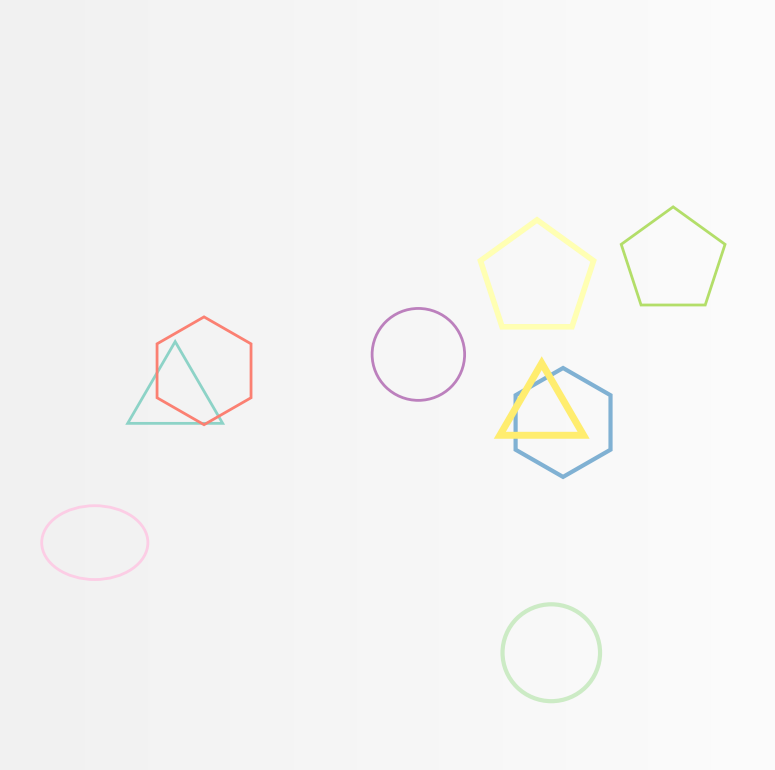[{"shape": "triangle", "thickness": 1, "radius": 0.35, "center": [0.226, 0.486]}, {"shape": "pentagon", "thickness": 2, "radius": 0.38, "center": [0.693, 0.638]}, {"shape": "hexagon", "thickness": 1, "radius": 0.35, "center": [0.263, 0.518]}, {"shape": "hexagon", "thickness": 1.5, "radius": 0.35, "center": [0.727, 0.451]}, {"shape": "pentagon", "thickness": 1, "radius": 0.35, "center": [0.869, 0.661]}, {"shape": "oval", "thickness": 1, "radius": 0.34, "center": [0.122, 0.295]}, {"shape": "circle", "thickness": 1, "radius": 0.3, "center": [0.54, 0.54]}, {"shape": "circle", "thickness": 1.5, "radius": 0.31, "center": [0.711, 0.152]}, {"shape": "triangle", "thickness": 2.5, "radius": 0.31, "center": [0.699, 0.466]}]